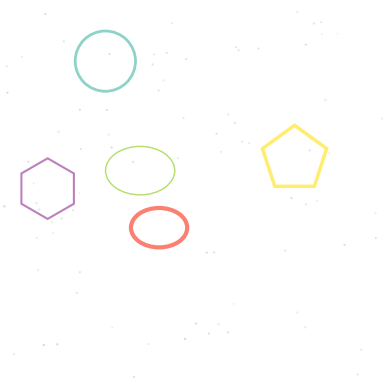[{"shape": "circle", "thickness": 2, "radius": 0.39, "center": [0.274, 0.841]}, {"shape": "oval", "thickness": 3, "radius": 0.37, "center": [0.413, 0.409]}, {"shape": "oval", "thickness": 1, "radius": 0.45, "center": [0.364, 0.557]}, {"shape": "hexagon", "thickness": 1.5, "radius": 0.39, "center": [0.124, 0.51]}, {"shape": "pentagon", "thickness": 2.5, "radius": 0.44, "center": [0.765, 0.587]}]